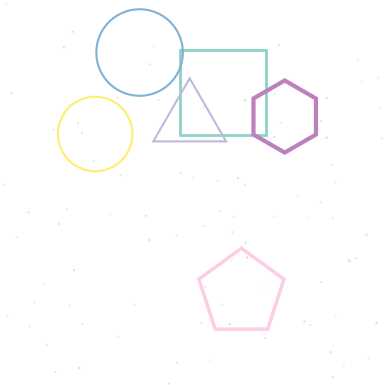[{"shape": "square", "thickness": 2, "radius": 0.55, "center": [0.58, 0.759]}, {"shape": "triangle", "thickness": 1.5, "radius": 0.55, "center": [0.493, 0.687]}, {"shape": "circle", "thickness": 1.5, "radius": 0.56, "center": [0.363, 0.864]}, {"shape": "pentagon", "thickness": 2.5, "radius": 0.58, "center": [0.627, 0.239]}, {"shape": "hexagon", "thickness": 3, "radius": 0.47, "center": [0.74, 0.697]}, {"shape": "circle", "thickness": 1.5, "radius": 0.48, "center": [0.247, 0.652]}]